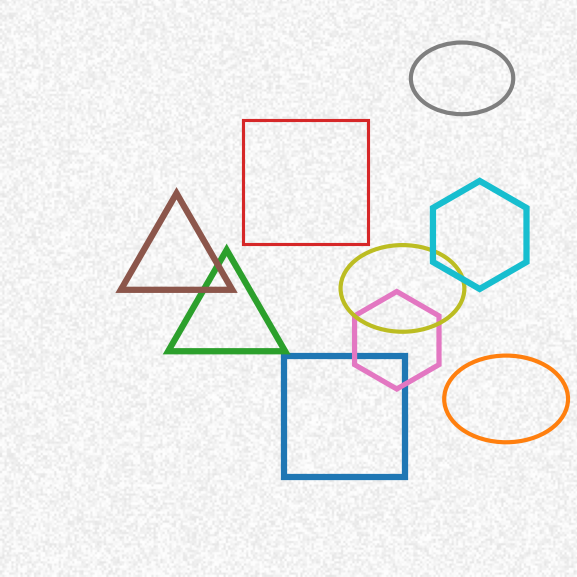[{"shape": "square", "thickness": 3, "radius": 0.53, "center": [0.596, 0.277]}, {"shape": "oval", "thickness": 2, "radius": 0.54, "center": [0.876, 0.308]}, {"shape": "triangle", "thickness": 3, "radius": 0.58, "center": [0.392, 0.449]}, {"shape": "square", "thickness": 1.5, "radius": 0.54, "center": [0.529, 0.684]}, {"shape": "triangle", "thickness": 3, "radius": 0.56, "center": [0.306, 0.553]}, {"shape": "hexagon", "thickness": 2.5, "radius": 0.42, "center": [0.687, 0.41]}, {"shape": "oval", "thickness": 2, "radius": 0.44, "center": [0.8, 0.863]}, {"shape": "oval", "thickness": 2, "radius": 0.54, "center": [0.697, 0.5]}, {"shape": "hexagon", "thickness": 3, "radius": 0.47, "center": [0.831, 0.592]}]